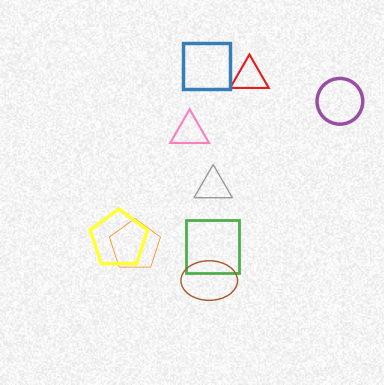[{"shape": "triangle", "thickness": 1.5, "radius": 0.29, "center": [0.648, 0.801]}, {"shape": "square", "thickness": 2.5, "radius": 0.3, "center": [0.536, 0.828]}, {"shape": "square", "thickness": 2, "radius": 0.34, "center": [0.552, 0.36]}, {"shape": "circle", "thickness": 2.5, "radius": 0.3, "center": [0.883, 0.737]}, {"shape": "pentagon", "thickness": 0.5, "radius": 0.35, "center": [0.35, 0.363]}, {"shape": "pentagon", "thickness": 2.5, "radius": 0.39, "center": [0.309, 0.379]}, {"shape": "oval", "thickness": 1, "radius": 0.37, "center": [0.543, 0.271]}, {"shape": "triangle", "thickness": 1.5, "radius": 0.29, "center": [0.493, 0.658]}, {"shape": "triangle", "thickness": 1, "radius": 0.29, "center": [0.554, 0.515]}]